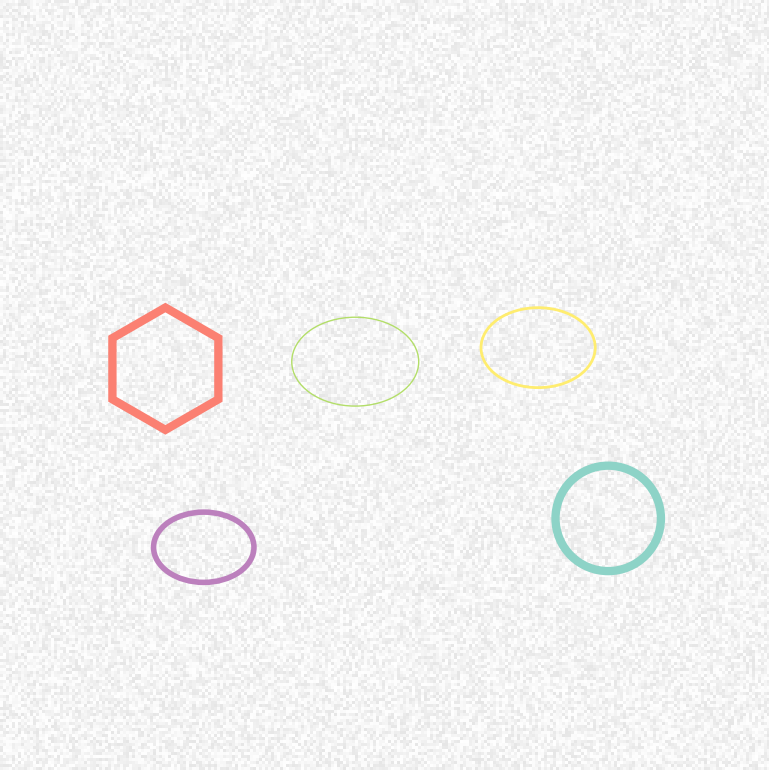[{"shape": "circle", "thickness": 3, "radius": 0.34, "center": [0.79, 0.327]}, {"shape": "hexagon", "thickness": 3, "radius": 0.4, "center": [0.215, 0.521]}, {"shape": "oval", "thickness": 0.5, "radius": 0.41, "center": [0.461, 0.53]}, {"shape": "oval", "thickness": 2, "radius": 0.33, "center": [0.265, 0.289]}, {"shape": "oval", "thickness": 1, "radius": 0.37, "center": [0.699, 0.548]}]